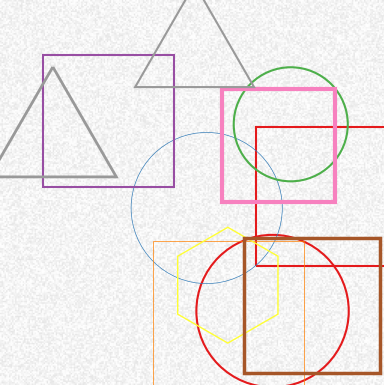[{"shape": "circle", "thickness": 1.5, "radius": 0.99, "center": [0.708, 0.192]}, {"shape": "square", "thickness": 1.5, "radius": 0.9, "center": [0.845, 0.489]}, {"shape": "circle", "thickness": 0.5, "radius": 0.98, "center": [0.537, 0.46]}, {"shape": "circle", "thickness": 1.5, "radius": 0.74, "center": [0.755, 0.677]}, {"shape": "square", "thickness": 1.5, "radius": 0.85, "center": [0.282, 0.686]}, {"shape": "square", "thickness": 0.5, "radius": 0.99, "center": [0.593, 0.177]}, {"shape": "hexagon", "thickness": 1, "radius": 0.75, "center": [0.592, 0.259]}, {"shape": "square", "thickness": 2.5, "radius": 0.88, "center": [0.81, 0.206]}, {"shape": "square", "thickness": 3, "radius": 0.74, "center": [0.724, 0.623]}, {"shape": "triangle", "thickness": 1.5, "radius": 0.89, "center": [0.505, 0.863]}, {"shape": "triangle", "thickness": 2, "radius": 0.95, "center": [0.137, 0.636]}]